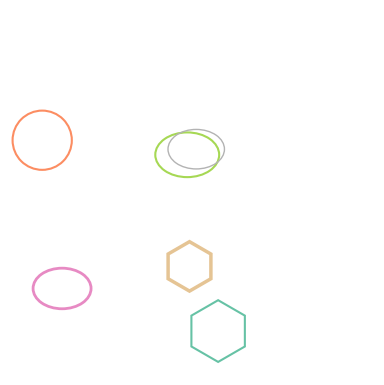[{"shape": "hexagon", "thickness": 1.5, "radius": 0.4, "center": [0.567, 0.14]}, {"shape": "circle", "thickness": 1.5, "radius": 0.38, "center": [0.11, 0.636]}, {"shape": "oval", "thickness": 2, "radius": 0.38, "center": [0.161, 0.251]}, {"shape": "oval", "thickness": 1.5, "radius": 0.41, "center": [0.486, 0.598]}, {"shape": "hexagon", "thickness": 2.5, "radius": 0.32, "center": [0.492, 0.308]}, {"shape": "oval", "thickness": 1, "radius": 0.37, "center": [0.51, 0.613]}]